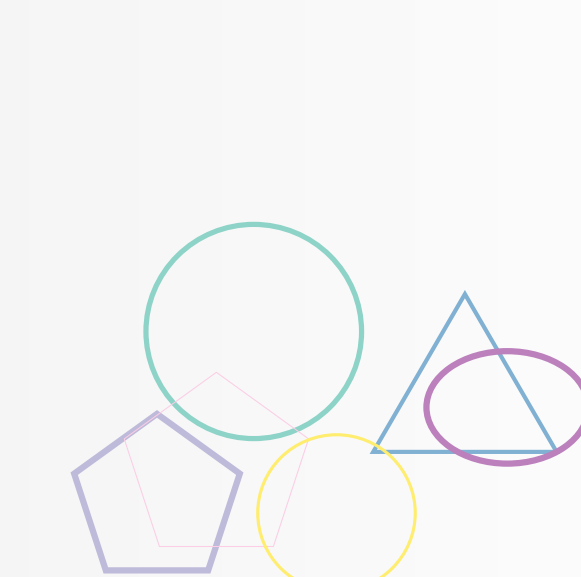[{"shape": "circle", "thickness": 2.5, "radius": 0.93, "center": [0.437, 0.425]}, {"shape": "pentagon", "thickness": 3, "radius": 0.75, "center": [0.27, 0.133]}, {"shape": "triangle", "thickness": 2, "radius": 0.91, "center": [0.8, 0.308]}, {"shape": "pentagon", "thickness": 0.5, "radius": 0.83, "center": [0.372, 0.188]}, {"shape": "oval", "thickness": 3, "radius": 0.7, "center": [0.873, 0.294]}, {"shape": "circle", "thickness": 1.5, "radius": 0.68, "center": [0.579, 0.111]}]